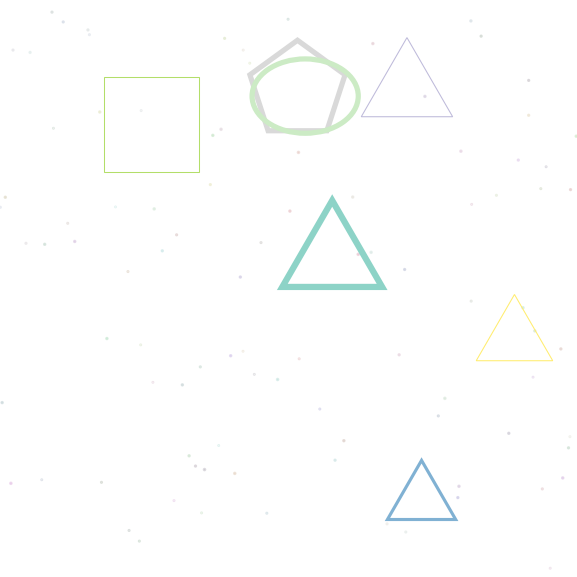[{"shape": "triangle", "thickness": 3, "radius": 0.5, "center": [0.575, 0.552]}, {"shape": "triangle", "thickness": 0.5, "radius": 0.46, "center": [0.705, 0.843]}, {"shape": "triangle", "thickness": 1.5, "radius": 0.34, "center": [0.73, 0.134]}, {"shape": "square", "thickness": 0.5, "radius": 0.41, "center": [0.263, 0.784]}, {"shape": "pentagon", "thickness": 2.5, "radius": 0.43, "center": [0.515, 0.843]}, {"shape": "oval", "thickness": 2.5, "radius": 0.46, "center": [0.528, 0.833]}, {"shape": "triangle", "thickness": 0.5, "radius": 0.38, "center": [0.891, 0.413]}]